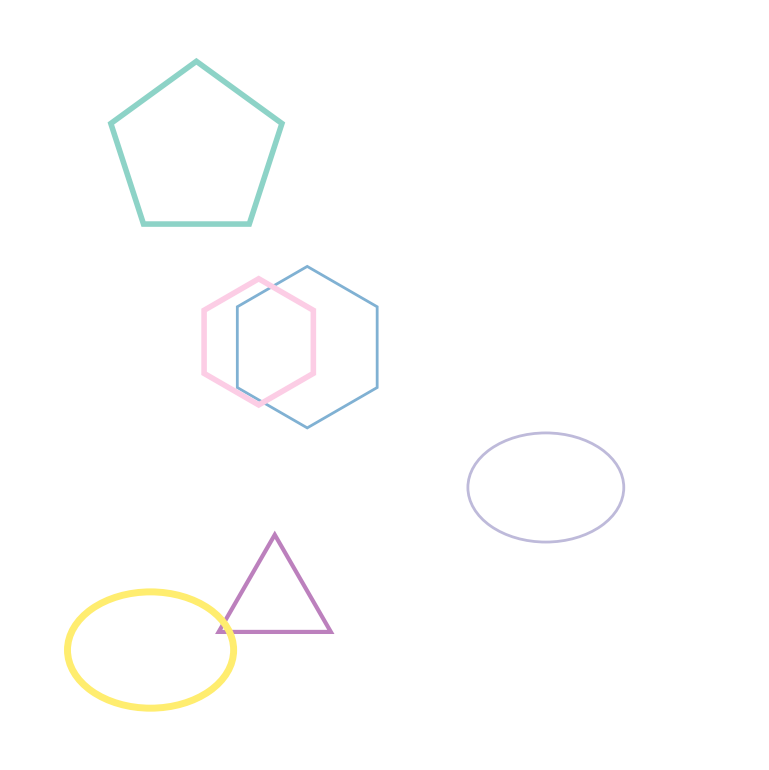[{"shape": "pentagon", "thickness": 2, "radius": 0.58, "center": [0.255, 0.804]}, {"shape": "oval", "thickness": 1, "radius": 0.51, "center": [0.709, 0.367]}, {"shape": "hexagon", "thickness": 1, "radius": 0.52, "center": [0.399, 0.549]}, {"shape": "hexagon", "thickness": 2, "radius": 0.41, "center": [0.336, 0.556]}, {"shape": "triangle", "thickness": 1.5, "radius": 0.42, "center": [0.357, 0.221]}, {"shape": "oval", "thickness": 2.5, "radius": 0.54, "center": [0.196, 0.156]}]